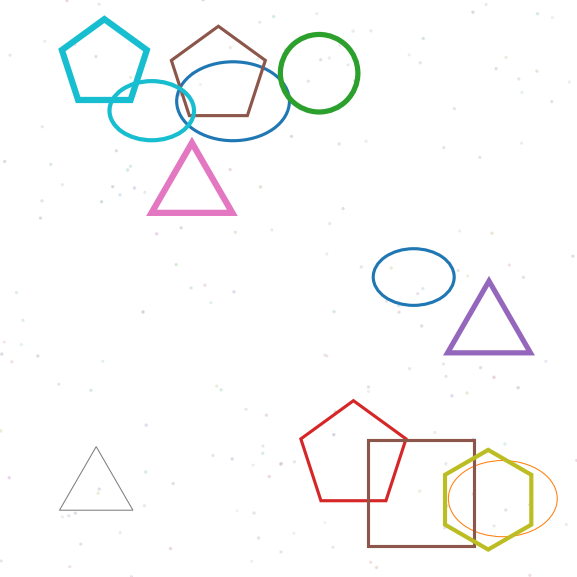[{"shape": "oval", "thickness": 1.5, "radius": 0.49, "center": [0.404, 0.824]}, {"shape": "oval", "thickness": 1.5, "radius": 0.35, "center": [0.716, 0.519]}, {"shape": "oval", "thickness": 0.5, "radius": 0.47, "center": [0.871, 0.136]}, {"shape": "circle", "thickness": 2.5, "radius": 0.34, "center": [0.553, 0.872]}, {"shape": "pentagon", "thickness": 1.5, "radius": 0.48, "center": [0.612, 0.21]}, {"shape": "triangle", "thickness": 2.5, "radius": 0.41, "center": [0.847, 0.43]}, {"shape": "square", "thickness": 1.5, "radius": 0.46, "center": [0.729, 0.145]}, {"shape": "pentagon", "thickness": 1.5, "radius": 0.43, "center": [0.378, 0.868]}, {"shape": "triangle", "thickness": 3, "radius": 0.4, "center": [0.332, 0.671]}, {"shape": "triangle", "thickness": 0.5, "radius": 0.37, "center": [0.167, 0.152]}, {"shape": "hexagon", "thickness": 2, "radius": 0.43, "center": [0.845, 0.134]}, {"shape": "oval", "thickness": 2, "radius": 0.37, "center": [0.263, 0.807]}, {"shape": "pentagon", "thickness": 3, "radius": 0.39, "center": [0.181, 0.889]}]